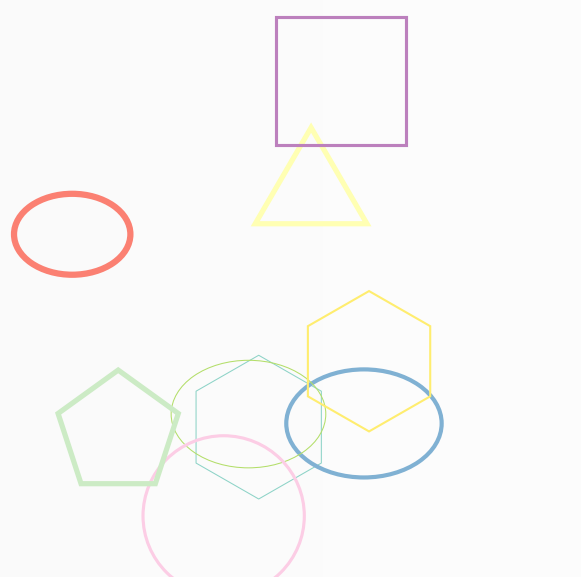[{"shape": "hexagon", "thickness": 0.5, "radius": 0.62, "center": [0.445, 0.26]}, {"shape": "triangle", "thickness": 2.5, "radius": 0.55, "center": [0.535, 0.667]}, {"shape": "oval", "thickness": 3, "radius": 0.5, "center": [0.124, 0.593]}, {"shape": "oval", "thickness": 2, "radius": 0.67, "center": [0.626, 0.266]}, {"shape": "oval", "thickness": 0.5, "radius": 0.67, "center": [0.427, 0.282]}, {"shape": "circle", "thickness": 1.5, "radius": 0.69, "center": [0.385, 0.106]}, {"shape": "square", "thickness": 1.5, "radius": 0.56, "center": [0.587, 0.859]}, {"shape": "pentagon", "thickness": 2.5, "radius": 0.54, "center": [0.203, 0.25]}, {"shape": "hexagon", "thickness": 1, "radius": 0.61, "center": [0.635, 0.374]}]